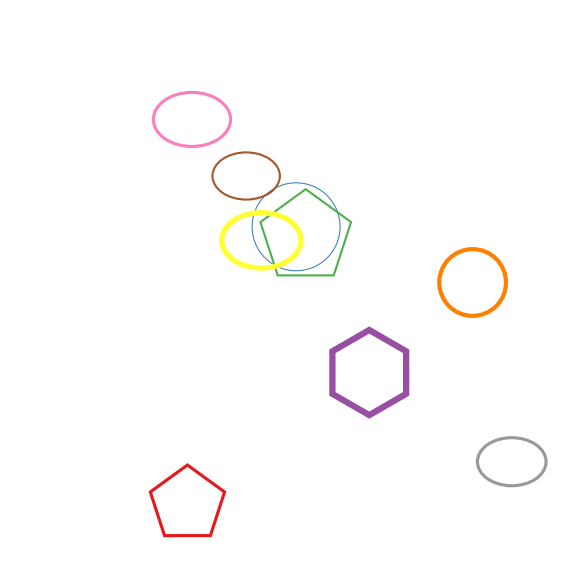[{"shape": "pentagon", "thickness": 1.5, "radius": 0.34, "center": [0.325, 0.126]}, {"shape": "circle", "thickness": 0.5, "radius": 0.38, "center": [0.513, 0.606]}, {"shape": "pentagon", "thickness": 1, "radius": 0.41, "center": [0.529, 0.589]}, {"shape": "hexagon", "thickness": 3, "radius": 0.37, "center": [0.639, 0.354]}, {"shape": "circle", "thickness": 2, "radius": 0.29, "center": [0.818, 0.51]}, {"shape": "oval", "thickness": 2.5, "radius": 0.34, "center": [0.453, 0.583]}, {"shape": "oval", "thickness": 1, "radius": 0.29, "center": [0.426, 0.694]}, {"shape": "oval", "thickness": 1.5, "radius": 0.33, "center": [0.332, 0.792]}, {"shape": "oval", "thickness": 1.5, "radius": 0.3, "center": [0.886, 0.2]}]